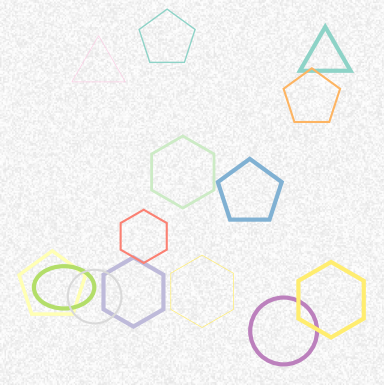[{"shape": "triangle", "thickness": 3, "radius": 0.38, "center": [0.845, 0.854]}, {"shape": "pentagon", "thickness": 1, "radius": 0.38, "center": [0.434, 0.9]}, {"shape": "pentagon", "thickness": 2.5, "radius": 0.45, "center": [0.136, 0.258]}, {"shape": "hexagon", "thickness": 3, "radius": 0.45, "center": [0.347, 0.242]}, {"shape": "hexagon", "thickness": 1.5, "radius": 0.35, "center": [0.373, 0.386]}, {"shape": "pentagon", "thickness": 3, "radius": 0.44, "center": [0.649, 0.5]}, {"shape": "pentagon", "thickness": 1.5, "radius": 0.39, "center": [0.81, 0.746]}, {"shape": "oval", "thickness": 3, "radius": 0.39, "center": [0.167, 0.254]}, {"shape": "triangle", "thickness": 0.5, "radius": 0.4, "center": [0.256, 0.827]}, {"shape": "circle", "thickness": 1.5, "radius": 0.35, "center": [0.246, 0.23]}, {"shape": "circle", "thickness": 3, "radius": 0.43, "center": [0.737, 0.14]}, {"shape": "hexagon", "thickness": 2, "radius": 0.47, "center": [0.475, 0.553]}, {"shape": "hexagon", "thickness": 3, "radius": 0.49, "center": [0.86, 0.222]}, {"shape": "hexagon", "thickness": 0.5, "radius": 0.47, "center": [0.525, 0.243]}]